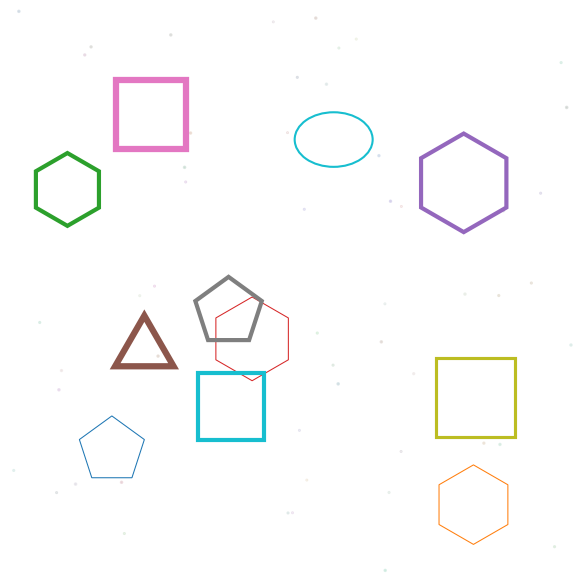[{"shape": "pentagon", "thickness": 0.5, "radius": 0.3, "center": [0.194, 0.22]}, {"shape": "hexagon", "thickness": 0.5, "radius": 0.34, "center": [0.82, 0.125]}, {"shape": "hexagon", "thickness": 2, "radius": 0.32, "center": [0.117, 0.671]}, {"shape": "hexagon", "thickness": 0.5, "radius": 0.36, "center": [0.437, 0.412]}, {"shape": "hexagon", "thickness": 2, "radius": 0.43, "center": [0.803, 0.683]}, {"shape": "triangle", "thickness": 3, "radius": 0.29, "center": [0.25, 0.394]}, {"shape": "square", "thickness": 3, "radius": 0.3, "center": [0.261, 0.801]}, {"shape": "pentagon", "thickness": 2, "radius": 0.3, "center": [0.396, 0.459]}, {"shape": "square", "thickness": 1.5, "radius": 0.34, "center": [0.823, 0.311]}, {"shape": "square", "thickness": 2, "radius": 0.29, "center": [0.4, 0.295]}, {"shape": "oval", "thickness": 1, "radius": 0.34, "center": [0.578, 0.757]}]